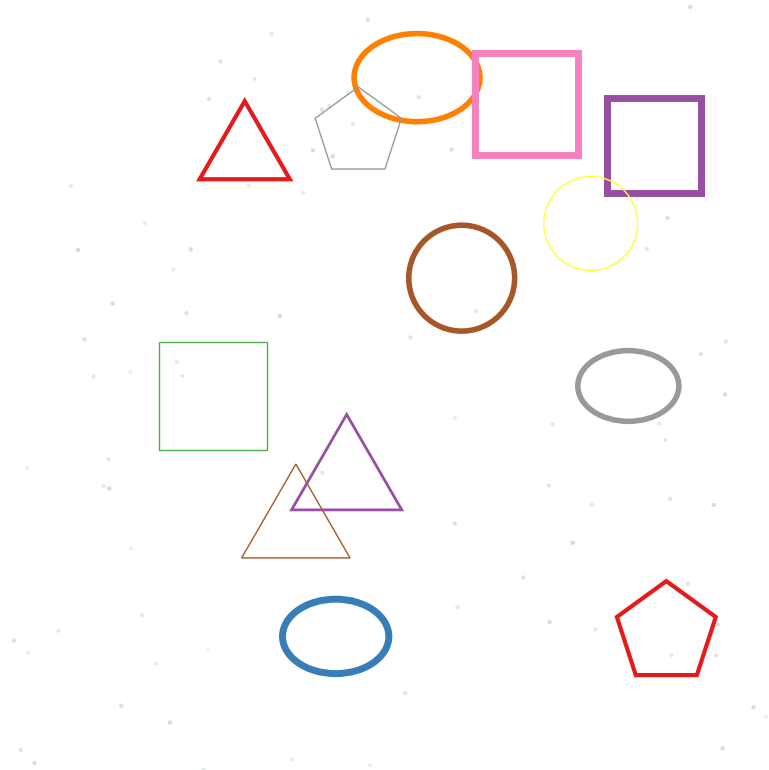[{"shape": "triangle", "thickness": 1.5, "radius": 0.34, "center": [0.318, 0.801]}, {"shape": "pentagon", "thickness": 1.5, "radius": 0.34, "center": [0.865, 0.178]}, {"shape": "oval", "thickness": 2.5, "radius": 0.35, "center": [0.436, 0.174]}, {"shape": "square", "thickness": 0.5, "radius": 0.35, "center": [0.276, 0.486]}, {"shape": "triangle", "thickness": 1, "radius": 0.41, "center": [0.45, 0.379]}, {"shape": "square", "thickness": 2.5, "radius": 0.31, "center": [0.849, 0.811]}, {"shape": "oval", "thickness": 2, "radius": 0.41, "center": [0.542, 0.899]}, {"shape": "circle", "thickness": 0.5, "radius": 0.31, "center": [0.767, 0.71]}, {"shape": "triangle", "thickness": 0.5, "radius": 0.41, "center": [0.384, 0.316]}, {"shape": "circle", "thickness": 2, "radius": 0.34, "center": [0.6, 0.639]}, {"shape": "square", "thickness": 2.5, "radius": 0.33, "center": [0.684, 0.865]}, {"shape": "pentagon", "thickness": 0.5, "radius": 0.29, "center": [0.465, 0.828]}, {"shape": "oval", "thickness": 2, "radius": 0.33, "center": [0.816, 0.499]}]